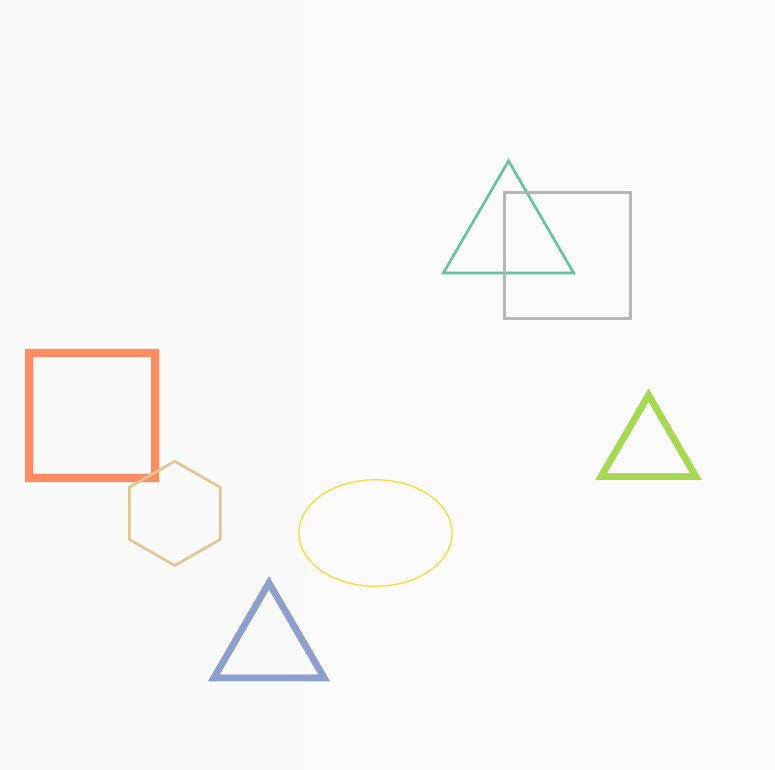[{"shape": "triangle", "thickness": 1, "radius": 0.49, "center": [0.656, 0.694]}, {"shape": "square", "thickness": 3, "radius": 0.41, "center": [0.119, 0.46]}, {"shape": "triangle", "thickness": 2.5, "radius": 0.41, "center": [0.347, 0.161]}, {"shape": "triangle", "thickness": 2.5, "radius": 0.35, "center": [0.837, 0.416]}, {"shape": "oval", "thickness": 0.5, "radius": 0.49, "center": [0.484, 0.308]}, {"shape": "hexagon", "thickness": 1, "radius": 0.34, "center": [0.226, 0.333]}, {"shape": "square", "thickness": 1, "radius": 0.41, "center": [0.731, 0.669]}]